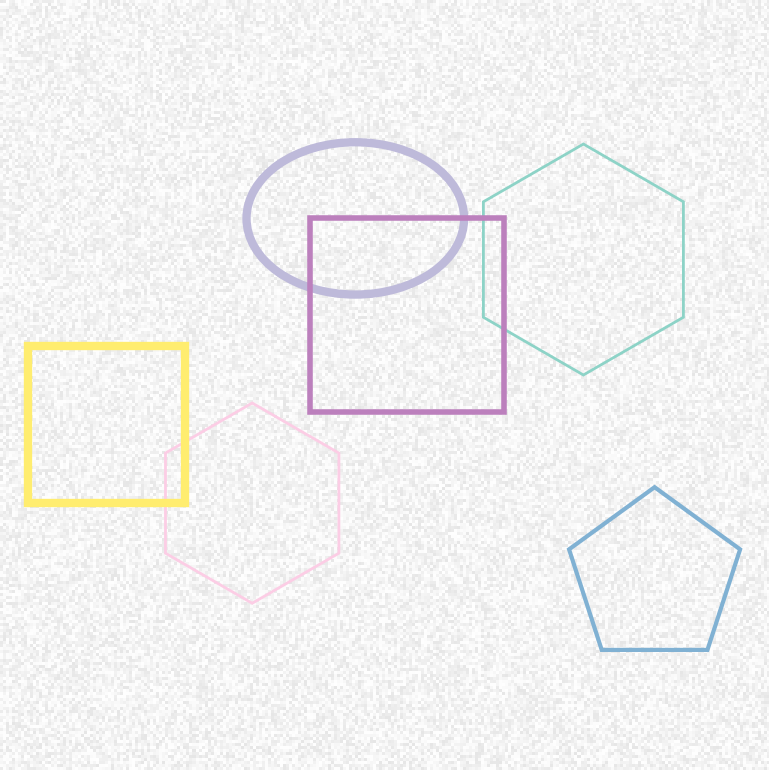[{"shape": "hexagon", "thickness": 1, "radius": 0.75, "center": [0.758, 0.663]}, {"shape": "oval", "thickness": 3, "radius": 0.71, "center": [0.461, 0.716]}, {"shape": "pentagon", "thickness": 1.5, "radius": 0.58, "center": [0.85, 0.25]}, {"shape": "hexagon", "thickness": 1, "radius": 0.65, "center": [0.328, 0.347]}, {"shape": "square", "thickness": 2, "radius": 0.63, "center": [0.529, 0.59]}, {"shape": "square", "thickness": 3, "radius": 0.51, "center": [0.138, 0.449]}]